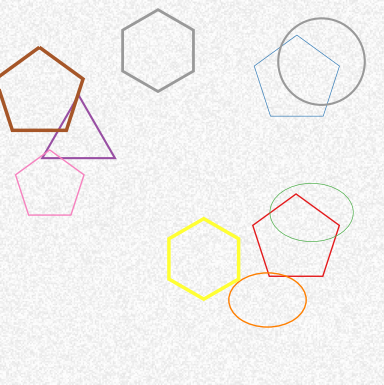[{"shape": "pentagon", "thickness": 1, "radius": 0.59, "center": [0.769, 0.378]}, {"shape": "pentagon", "thickness": 0.5, "radius": 0.58, "center": [0.771, 0.792]}, {"shape": "oval", "thickness": 0.5, "radius": 0.54, "center": [0.809, 0.448]}, {"shape": "triangle", "thickness": 1.5, "radius": 0.55, "center": [0.204, 0.644]}, {"shape": "oval", "thickness": 1, "radius": 0.5, "center": [0.695, 0.221]}, {"shape": "hexagon", "thickness": 2.5, "radius": 0.52, "center": [0.529, 0.328]}, {"shape": "pentagon", "thickness": 2.5, "radius": 0.6, "center": [0.102, 0.758]}, {"shape": "pentagon", "thickness": 1, "radius": 0.47, "center": [0.129, 0.517]}, {"shape": "circle", "thickness": 1.5, "radius": 0.56, "center": [0.835, 0.84]}, {"shape": "hexagon", "thickness": 2, "radius": 0.53, "center": [0.41, 0.869]}]